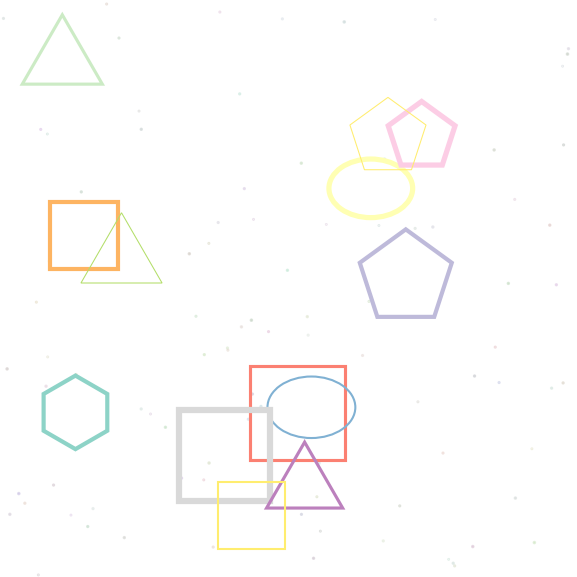[{"shape": "hexagon", "thickness": 2, "radius": 0.32, "center": [0.131, 0.285]}, {"shape": "oval", "thickness": 2.5, "radius": 0.36, "center": [0.642, 0.673]}, {"shape": "pentagon", "thickness": 2, "radius": 0.42, "center": [0.703, 0.518]}, {"shape": "square", "thickness": 1.5, "radius": 0.41, "center": [0.516, 0.284]}, {"shape": "oval", "thickness": 1, "radius": 0.38, "center": [0.539, 0.294]}, {"shape": "square", "thickness": 2, "radius": 0.29, "center": [0.146, 0.591]}, {"shape": "triangle", "thickness": 0.5, "radius": 0.41, "center": [0.21, 0.55]}, {"shape": "pentagon", "thickness": 2.5, "radius": 0.3, "center": [0.73, 0.763]}, {"shape": "square", "thickness": 3, "radius": 0.39, "center": [0.389, 0.211]}, {"shape": "triangle", "thickness": 1.5, "radius": 0.38, "center": [0.527, 0.157]}, {"shape": "triangle", "thickness": 1.5, "radius": 0.4, "center": [0.108, 0.893]}, {"shape": "square", "thickness": 1, "radius": 0.29, "center": [0.435, 0.106]}, {"shape": "pentagon", "thickness": 0.5, "radius": 0.35, "center": [0.672, 0.761]}]